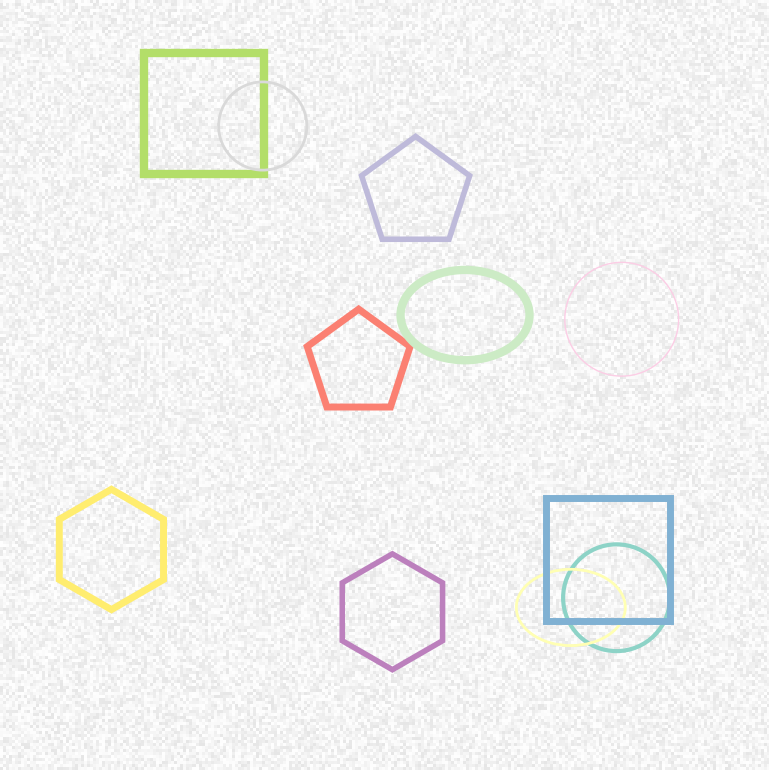[{"shape": "circle", "thickness": 1.5, "radius": 0.35, "center": [0.801, 0.224]}, {"shape": "oval", "thickness": 1, "radius": 0.35, "center": [0.741, 0.211]}, {"shape": "pentagon", "thickness": 2, "radius": 0.37, "center": [0.54, 0.749]}, {"shape": "pentagon", "thickness": 2.5, "radius": 0.35, "center": [0.466, 0.528]}, {"shape": "square", "thickness": 2.5, "radius": 0.4, "center": [0.79, 0.273]}, {"shape": "square", "thickness": 3, "radius": 0.39, "center": [0.265, 0.853]}, {"shape": "circle", "thickness": 0.5, "radius": 0.37, "center": [0.807, 0.585]}, {"shape": "circle", "thickness": 1, "radius": 0.29, "center": [0.341, 0.836]}, {"shape": "hexagon", "thickness": 2, "radius": 0.38, "center": [0.51, 0.205]}, {"shape": "oval", "thickness": 3, "radius": 0.42, "center": [0.604, 0.591]}, {"shape": "hexagon", "thickness": 2.5, "radius": 0.39, "center": [0.145, 0.286]}]